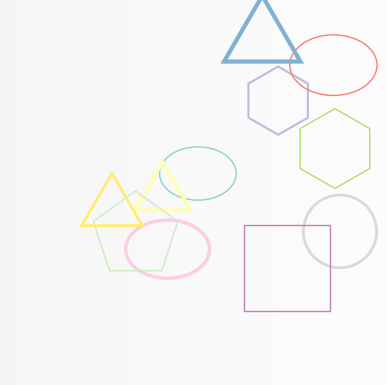[{"shape": "oval", "thickness": 1, "radius": 0.49, "center": [0.511, 0.549]}, {"shape": "triangle", "thickness": 2.5, "radius": 0.42, "center": [0.42, 0.496]}, {"shape": "hexagon", "thickness": 1.5, "radius": 0.44, "center": [0.718, 0.739]}, {"shape": "oval", "thickness": 1, "radius": 0.56, "center": [0.86, 0.831]}, {"shape": "triangle", "thickness": 3, "radius": 0.57, "center": [0.677, 0.897]}, {"shape": "hexagon", "thickness": 1, "radius": 0.52, "center": [0.864, 0.614]}, {"shape": "oval", "thickness": 2.5, "radius": 0.54, "center": [0.433, 0.353]}, {"shape": "circle", "thickness": 2, "radius": 0.47, "center": [0.877, 0.399]}, {"shape": "square", "thickness": 1, "radius": 0.56, "center": [0.741, 0.304]}, {"shape": "pentagon", "thickness": 1, "radius": 0.57, "center": [0.35, 0.389]}, {"shape": "triangle", "thickness": 2, "radius": 0.45, "center": [0.289, 0.459]}]